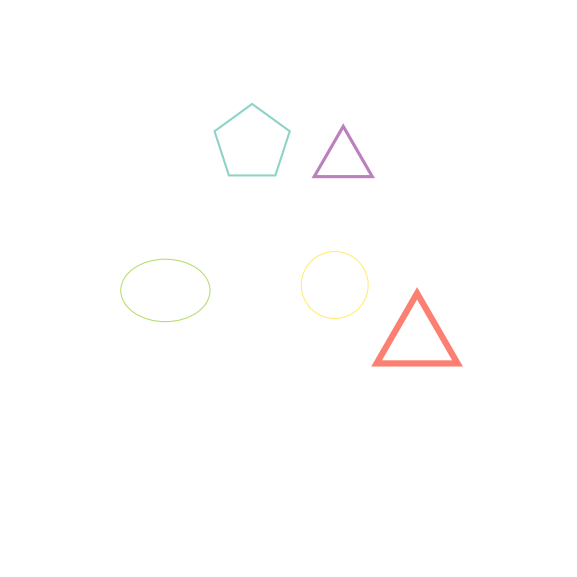[{"shape": "pentagon", "thickness": 1, "radius": 0.34, "center": [0.437, 0.751]}, {"shape": "triangle", "thickness": 3, "radius": 0.4, "center": [0.722, 0.41]}, {"shape": "oval", "thickness": 0.5, "radius": 0.39, "center": [0.286, 0.496]}, {"shape": "triangle", "thickness": 1.5, "radius": 0.29, "center": [0.594, 0.722]}, {"shape": "circle", "thickness": 0.5, "radius": 0.29, "center": [0.58, 0.506]}]